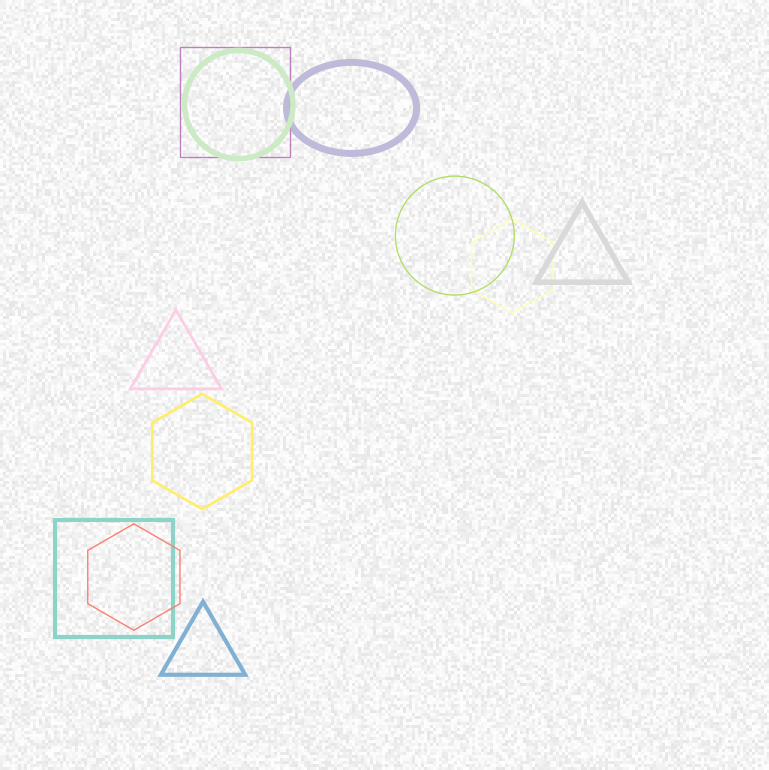[{"shape": "square", "thickness": 1.5, "radius": 0.38, "center": [0.149, 0.249]}, {"shape": "hexagon", "thickness": 0.5, "radius": 0.31, "center": [0.665, 0.655]}, {"shape": "oval", "thickness": 2.5, "radius": 0.42, "center": [0.457, 0.86]}, {"shape": "hexagon", "thickness": 0.5, "radius": 0.35, "center": [0.174, 0.251]}, {"shape": "triangle", "thickness": 1.5, "radius": 0.32, "center": [0.264, 0.155]}, {"shape": "circle", "thickness": 0.5, "radius": 0.39, "center": [0.591, 0.694]}, {"shape": "triangle", "thickness": 1, "radius": 0.34, "center": [0.228, 0.529]}, {"shape": "triangle", "thickness": 2, "radius": 0.35, "center": [0.756, 0.668]}, {"shape": "square", "thickness": 0.5, "radius": 0.36, "center": [0.305, 0.868]}, {"shape": "circle", "thickness": 2, "radius": 0.35, "center": [0.31, 0.864]}, {"shape": "hexagon", "thickness": 1, "radius": 0.37, "center": [0.263, 0.414]}]